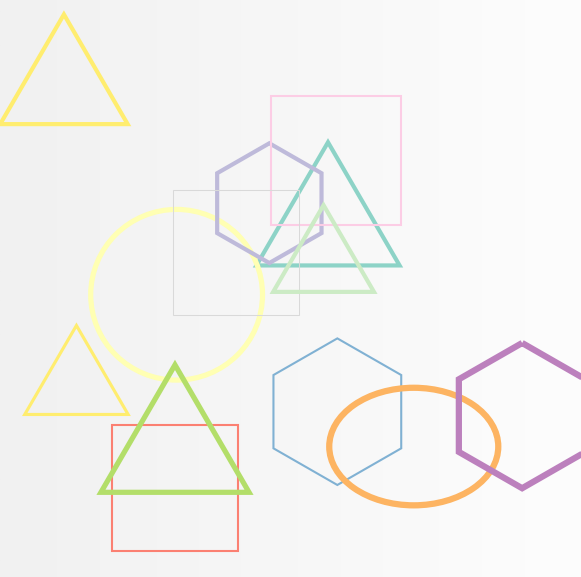[{"shape": "triangle", "thickness": 2, "radius": 0.71, "center": [0.564, 0.611]}, {"shape": "circle", "thickness": 2.5, "radius": 0.74, "center": [0.304, 0.489]}, {"shape": "hexagon", "thickness": 2, "radius": 0.52, "center": [0.463, 0.647]}, {"shape": "square", "thickness": 1, "radius": 0.54, "center": [0.301, 0.154]}, {"shape": "hexagon", "thickness": 1, "radius": 0.63, "center": [0.58, 0.286]}, {"shape": "oval", "thickness": 3, "radius": 0.73, "center": [0.712, 0.226]}, {"shape": "triangle", "thickness": 2.5, "radius": 0.74, "center": [0.301, 0.22]}, {"shape": "square", "thickness": 1, "radius": 0.56, "center": [0.578, 0.722]}, {"shape": "square", "thickness": 0.5, "radius": 0.54, "center": [0.405, 0.562]}, {"shape": "hexagon", "thickness": 3, "radius": 0.63, "center": [0.898, 0.279]}, {"shape": "triangle", "thickness": 2, "radius": 0.5, "center": [0.557, 0.544]}, {"shape": "triangle", "thickness": 2, "radius": 0.63, "center": [0.11, 0.848]}, {"shape": "triangle", "thickness": 1.5, "radius": 0.51, "center": [0.132, 0.333]}]